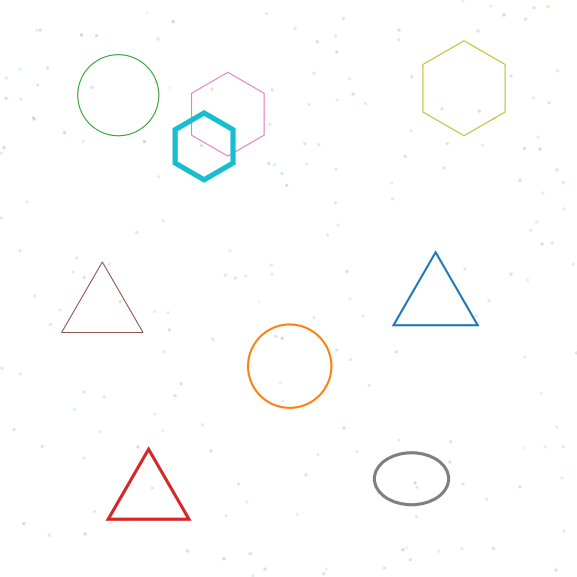[{"shape": "triangle", "thickness": 1, "radius": 0.42, "center": [0.754, 0.478]}, {"shape": "circle", "thickness": 1, "radius": 0.36, "center": [0.502, 0.365]}, {"shape": "circle", "thickness": 0.5, "radius": 0.35, "center": [0.205, 0.834]}, {"shape": "triangle", "thickness": 1.5, "radius": 0.4, "center": [0.257, 0.14]}, {"shape": "triangle", "thickness": 0.5, "radius": 0.41, "center": [0.177, 0.464]}, {"shape": "hexagon", "thickness": 0.5, "radius": 0.36, "center": [0.395, 0.801]}, {"shape": "oval", "thickness": 1.5, "radius": 0.32, "center": [0.713, 0.17]}, {"shape": "hexagon", "thickness": 0.5, "radius": 0.41, "center": [0.804, 0.846]}, {"shape": "hexagon", "thickness": 2.5, "radius": 0.29, "center": [0.353, 0.746]}]